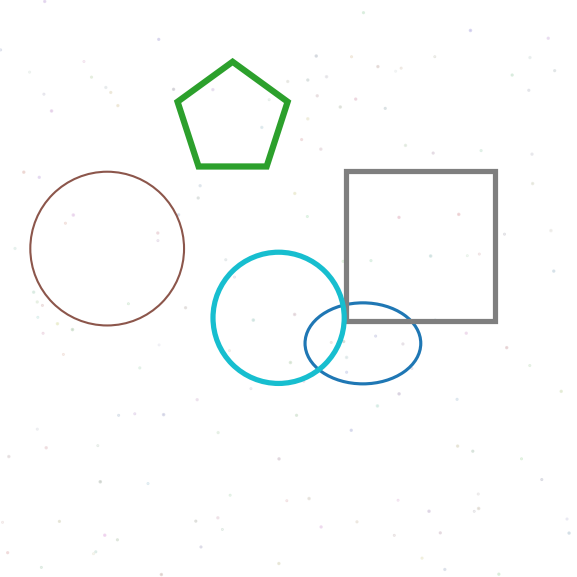[{"shape": "oval", "thickness": 1.5, "radius": 0.5, "center": [0.628, 0.405]}, {"shape": "pentagon", "thickness": 3, "radius": 0.5, "center": [0.403, 0.792]}, {"shape": "circle", "thickness": 1, "radius": 0.67, "center": [0.186, 0.569]}, {"shape": "square", "thickness": 2.5, "radius": 0.65, "center": [0.728, 0.573]}, {"shape": "circle", "thickness": 2.5, "radius": 0.57, "center": [0.482, 0.449]}]